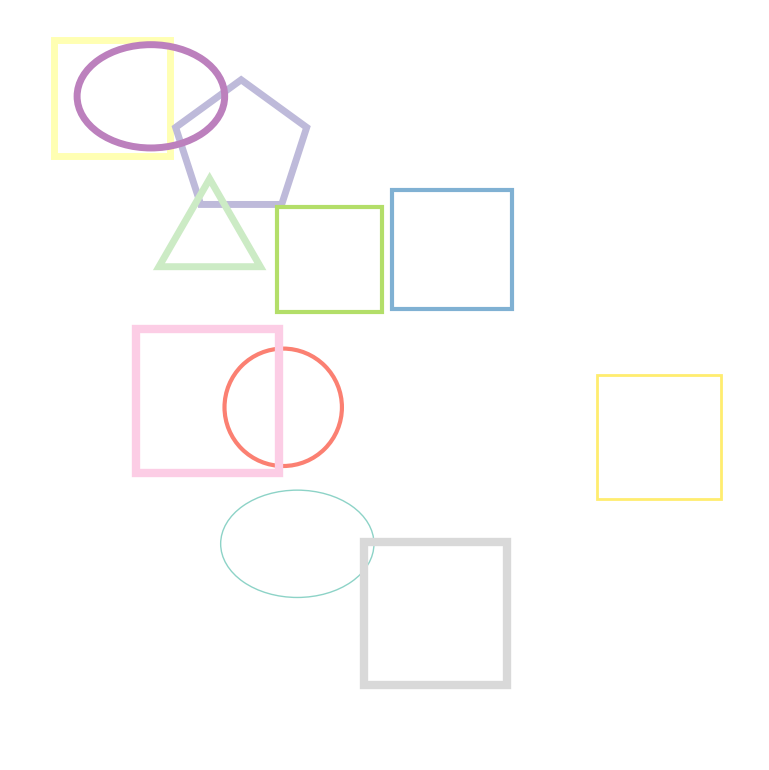[{"shape": "oval", "thickness": 0.5, "radius": 0.5, "center": [0.386, 0.294]}, {"shape": "square", "thickness": 2.5, "radius": 0.38, "center": [0.146, 0.872]}, {"shape": "pentagon", "thickness": 2.5, "radius": 0.45, "center": [0.313, 0.807]}, {"shape": "circle", "thickness": 1.5, "radius": 0.38, "center": [0.368, 0.471]}, {"shape": "square", "thickness": 1.5, "radius": 0.39, "center": [0.587, 0.676]}, {"shape": "square", "thickness": 1.5, "radius": 0.34, "center": [0.428, 0.663]}, {"shape": "square", "thickness": 3, "radius": 0.47, "center": [0.269, 0.479]}, {"shape": "square", "thickness": 3, "radius": 0.47, "center": [0.565, 0.203]}, {"shape": "oval", "thickness": 2.5, "radius": 0.48, "center": [0.196, 0.875]}, {"shape": "triangle", "thickness": 2.5, "radius": 0.38, "center": [0.272, 0.692]}, {"shape": "square", "thickness": 1, "radius": 0.4, "center": [0.856, 0.433]}]